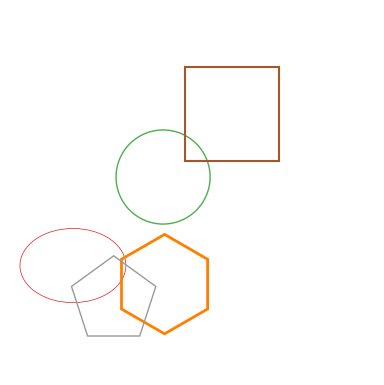[{"shape": "oval", "thickness": 0.5, "radius": 0.69, "center": [0.189, 0.31]}, {"shape": "circle", "thickness": 1, "radius": 0.61, "center": [0.424, 0.54]}, {"shape": "hexagon", "thickness": 2, "radius": 0.65, "center": [0.427, 0.262]}, {"shape": "square", "thickness": 1.5, "radius": 0.61, "center": [0.603, 0.703]}, {"shape": "pentagon", "thickness": 1, "radius": 0.58, "center": [0.295, 0.22]}]